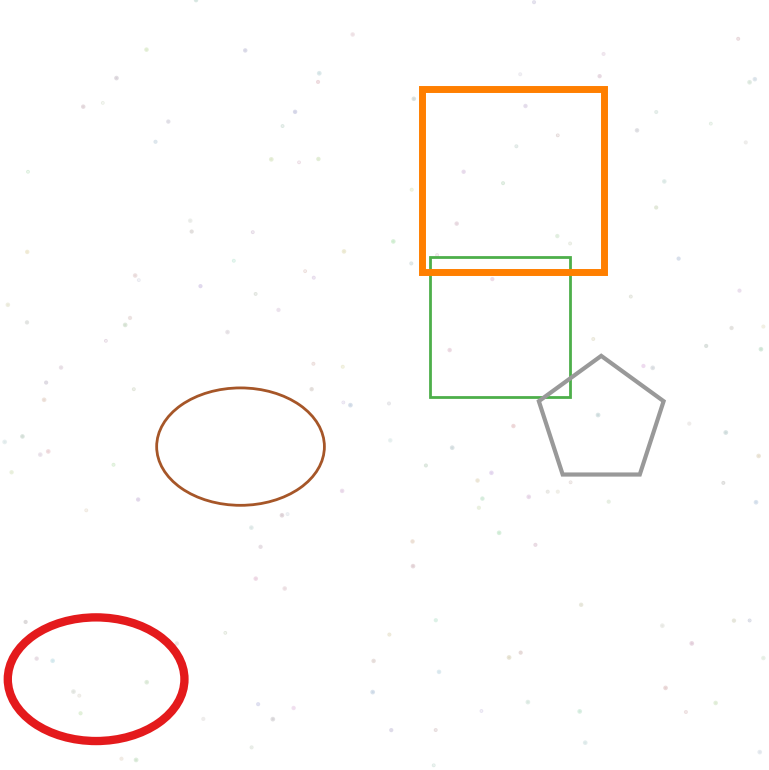[{"shape": "oval", "thickness": 3, "radius": 0.57, "center": [0.125, 0.118]}, {"shape": "square", "thickness": 1, "radius": 0.45, "center": [0.649, 0.575]}, {"shape": "square", "thickness": 2.5, "radius": 0.59, "center": [0.666, 0.766]}, {"shape": "oval", "thickness": 1, "radius": 0.54, "center": [0.312, 0.42]}, {"shape": "pentagon", "thickness": 1.5, "radius": 0.43, "center": [0.781, 0.453]}]